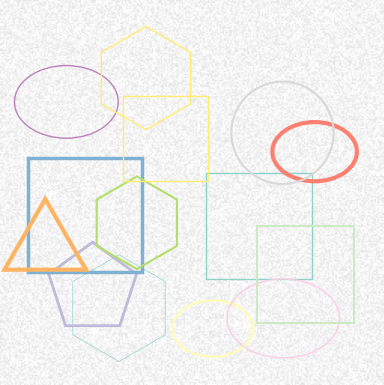[{"shape": "square", "thickness": 1, "radius": 0.68, "center": [0.673, 0.413]}, {"shape": "hexagon", "thickness": 0.5, "radius": 0.69, "center": [0.309, 0.2]}, {"shape": "oval", "thickness": 1.5, "radius": 0.52, "center": [0.552, 0.147]}, {"shape": "pentagon", "thickness": 2, "radius": 0.6, "center": [0.241, 0.251]}, {"shape": "oval", "thickness": 3, "radius": 0.55, "center": [0.817, 0.606]}, {"shape": "square", "thickness": 2.5, "radius": 0.74, "center": [0.22, 0.442]}, {"shape": "triangle", "thickness": 3, "radius": 0.61, "center": [0.118, 0.361]}, {"shape": "hexagon", "thickness": 1.5, "radius": 0.6, "center": [0.355, 0.421]}, {"shape": "oval", "thickness": 1, "radius": 0.73, "center": [0.736, 0.173]}, {"shape": "circle", "thickness": 1.5, "radius": 0.66, "center": [0.734, 0.655]}, {"shape": "oval", "thickness": 1, "radius": 0.67, "center": [0.172, 0.735]}, {"shape": "square", "thickness": 1.5, "radius": 0.63, "center": [0.794, 0.288]}, {"shape": "hexagon", "thickness": 1, "radius": 0.67, "center": [0.379, 0.797]}, {"shape": "square", "thickness": 1, "radius": 0.55, "center": [0.429, 0.639]}]